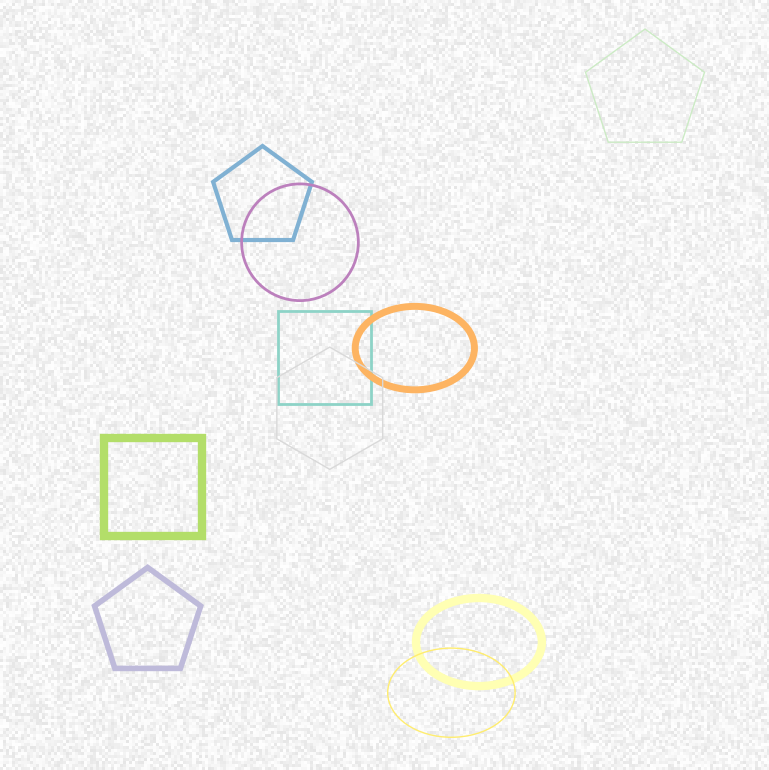[{"shape": "square", "thickness": 1, "radius": 0.3, "center": [0.422, 0.536]}, {"shape": "oval", "thickness": 3, "radius": 0.41, "center": [0.622, 0.166]}, {"shape": "pentagon", "thickness": 2, "radius": 0.36, "center": [0.192, 0.191]}, {"shape": "pentagon", "thickness": 1.5, "radius": 0.34, "center": [0.341, 0.743]}, {"shape": "oval", "thickness": 2.5, "radius": 0.39, "center": [0.539, 0.548]}, {"shape": "square", "thickness": 3, "radius": 0.32, "center": [0.199, 0.368]}, {"shape": "hexagon", "thickness": 0.5, "radius": 0.4, "center": [0.428, 0.47]}, {"shape": "circle", "thickness": 1, "radius": 0.38, "center": [0.39, 0.685]}, {"shape": "pentagon", "thickness": 0.5, "radius": 0.41, "center": [0.838, 0.881]}, {"shape": "oval", "thickness": 0.5, "radius": 0.41, "center": [0.586, 0.1]}]